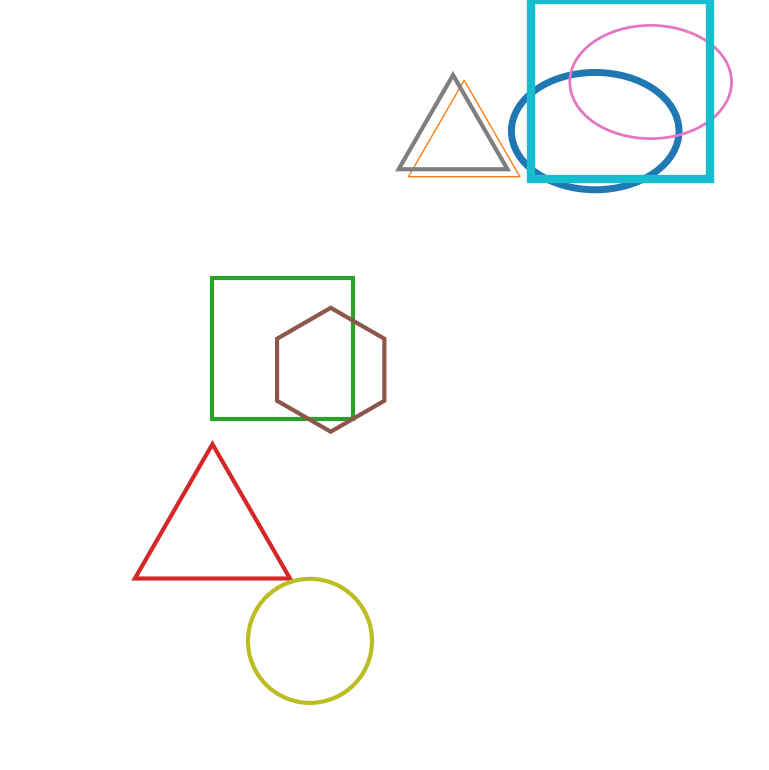[{"shape": "oval", "thickness": 2.5, "radius": 0.54, "center": [0.773, 0.83]}, {"shape": "triangle", "thickness": 0.5, "radius": 0.42, "center": [0.603, 0.812]}, {"shape": "square", "thickness": 1.5, "radius": 0.46, "center": [0.367, 0.547]}, {"shape": "triangle", "thickness": 1.5, "radius": 0.58, "center": [0.276, 0.307]}, {"shape": "hexagon", "thickness": 1.5, "radius": 0.4, "center": [0.429, 0.52]}, {"shape": "oval", "thickness": 1, "radius": 0.53, "center": [0.845, 0.894]}, {"shape": "triangle", "thickness": 1.5, "radius": 0.41, "center": [0.588, 0.821]}, {"shape": "circle", "thickness": 1.5, "radius": 0.4, "center": [0.403, 0.168]}, {"shape": "square", "thickness": 3, "radius": 0.58, "center": [0.805, 0.884]}]